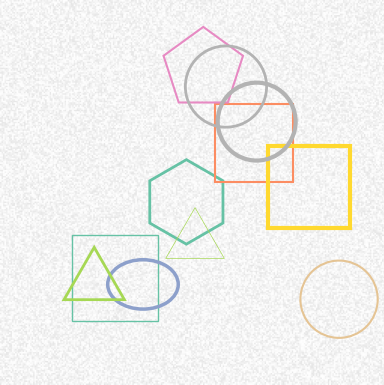[{"shape": "square", "thickness": 1, "radius": 0.56, "center": [0.298, 0.278]}, {"shape": "hexagon", "thickness": 2, "radius": 0.55, "center": [0.484, 0.476]}, {"shape": "square", "thickness": 1.5, "radius": 0.5, "center": [0.66, 0.629]}, {"shape": "oval", "thickness": 2.5, "radius": 0.46, "center": [0.371, 0.261]}, {"shape": "pentagon", "thickness": 1.5, "radius": 0.54, "center": [0.528, 0.822]}, {"shape": "triangle", "thickness": 0.5, "radius": 0.44, "center": [0.507, 0.373]}, {"shape": "triangle", "thickness": 2, "radius": 0.45, "center": [0.245, 0.267]}, {"shape": "square", "thickness": 3, "radius": 0.53, "center": [0.803, 0.515]}, {"shape": "circle", "thickness": 1.5, "radius": 0.5, "center": [0.881, 0.223]}, {"shape": "circle", "thickness": 2, "radius": 0.53, "center": [0.587, 0.775]}, {"shape": "circle", "thickness": 3, "radius": 0.51, "center": [0.667, 0.684]}]